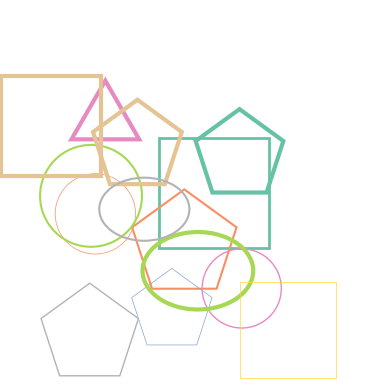[{"shape": "square", "thickness": 2, "radius": 0.71, "center": [0.557, 0.499]}, {"shape": "pentagon", "thickness": 3, "radius": 0.6, "center": [0.622, 0.597]}, {"shape": "pentagon", "thickness": 1.5, "radius": 0.71, "center": [0.479, 0.365]}, {"shape": "circle", "thickness": 0.5, "radius": 0.52, "center": [0.248, 0.445]}, {"shape": "pentagon", "thickness": 0.5, "radius": 0.55, "center": [0.446, 0.193]}, {"shape": "triangle", "thickness": 3, "radius": 0.51, "center": [0.274, 0.689]}, {"shape": "circle", "thickness": 1, "radius": 0.51, "center": [0.628, 0.251]}, {"shape": "circle", "thickness": 1.5, "radius": 0.66, "center": [0.236, 0.491]}, {"shape": "oval", "thickness": 3, "radius": 0.72, "center": [0.514, 0.297]}, {"shape": "square", "thickness": 0.5, "radius": 0.62, "center": [0.747, 0.142]}, {"shape": "pentagon", "thickness": 3, "radius": 0.61, "center": [0.357, 0.62]}, {"shape": "square", "thickness": 3, "radius": 0.65, "center": [0.133, 0.673]}, {"shape": "pentagon", "thickness": 1, "radius": 0.66, "center": [0.233, 0.131]}, {"shape": "oval", "thickness": 1.5, "radius": 0.59, "center": [0.375, 0.457]}]